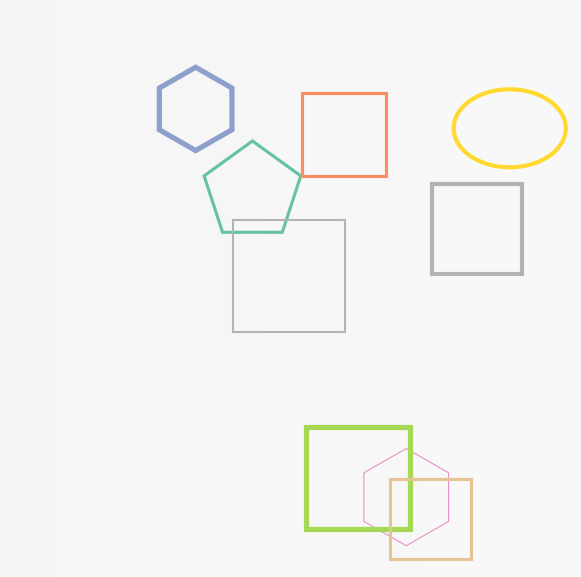[{"shape": "pentagon", "thickness": 1.5, "radius": 0.44, "center": [0.434, 0.668]}, {"shape": "square", "thickness": 1.5, "radius": 0.36, "center": [0.592, 0.767]}, {"shape": "hexagon", "thickness": 2.5, "radius": 0.36, "center": [0.337, 0.811]}, {"shape": "hexagon", "thickness": 0.5, "radius": 0.42, "center": [0.699, 0.138]}, {"shape": "square", "thickness": 2.5, "radius": 0.44, "center": [0.616, 0.171]}, {"shape": "oval", "thickness": 2, "radius": 0.48, "center": [0.877, 0.777]}, {"shape": "square", "thickness": 1.5, "radius": 0.35, "center": [0.74, 0.1]}, {"shape": "square", "thickness": 1, "radius": 0.48, "center": [0.497, 0.521]}, {"shape": "square", "thickness": 2, "radius": 0.39, "center": [0.82, 0.603]}]